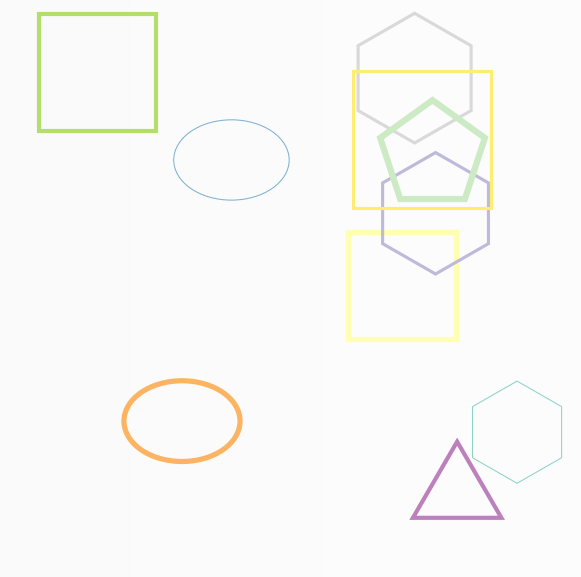[{"shape": "hexagon", "thickness": 0.5, "radius": 0.44, "center": [0.89, 0.251]}, {"shape": "square", "thickness": 2.5, "radius": 0.46, "center": [0.691, 0.504]}, {"shape": "hexagon", "thickness": 1.5, "radius": 0.53, "center": [0.749, 0.63]}, {"shape": "oval", "thickness": 0.5, "radius": 0.5, "center": [0.398, 0.722]}, {"shape": "oval", "thickness": 2.5, "radius": 0.5, "center": [0.313, 0.27]}, {"shape": "square", "thickness": 2, "radius": 0.5, "center": [0.168, 0.874]}, {"shape": "hexagon", "thickness": 1.5, "radius": 0.56, "center": [0.713, 0.864]}, {"shape": "triangle", "thickness": 2, "radius": 0.44, "center": [0.787, 0.146]}, {"shape": "pentagon", "thickness": 3, "radius": 0.47, "center": [0.744, 0.731]}, {"shape": "square", "thickness": 1.5, "radius": 0.59, "center": [0.726, 0.758]}]